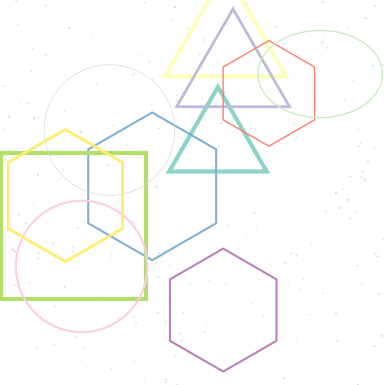[{"shape": "triangle", "thickness": 3, "radius": 0.73, "center": [0.566, 0.628]}, {"shape": "triangle", "thickness": 2.5, "radius": 0.91, "center": [0.586, 0.893]}, {"shape": "triangle", "thickness": 2, "radius": 0.85, "center": [0.605, 0.807]}, {"shape": "hexagon", "thickness": 1, "radius": 0.69, "center": [0.698, 0.757]}, {"shape": "hexagon", "thickness": 1.5, "radius": 0.96, "center": [0.395, 0.516]}, {"shape": "square", "thickness": 3, "radius": 0.94, "center": [0.191, 0.413]}, {"shape": "circle", "thickness": 1.5, "radius": 0.85, "center": [0.212, 0.308]}, {"shape": "circle", "thickness": 0.5, "radius": 0.85, "center": [0.284, 0.662]}, {"shape": "hexagon", "thickness": 1.5, "radius": 0.8, "center": [0.58, 0.195]}, {"shape": "oval", "thickness": 1, "radius": 0.81, "center": [0.832, 0.808]}, {"shape": "hexagon", "thickness": 2, "radius": 0.86, "center": [0.17, 0.492]}]